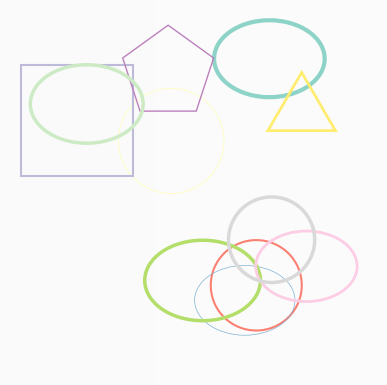[{"shape": "oval", "thickness": 3, "radius": 0.71, "center": [0.695, 0.847]}, {"shape": "circle", "thickness": 0.5, "radius": 0.68, "center": [0.442, 0.634]}, {"shape": "square", "thickness": 1.5, "radius": 0.72, "center": [0.2, 0.687]}, {"shape": "circle", "thickness": 1.5, "radius": 0.59, "center": [0.661, 0.259]}, {"shape": "oval", "thickness": 0.5, "radius": 0.65, "center": [0.632, 0.22]}, {"shape": "oval", "thickness": 2.5, "radius": 0.75, "center": [0.523, 0.272]}, {"shape": "oval", "thickness": 2, "radius": 0.65, "center": [0.791, 0.308]}, {"shape": "circle", "thickness": 2.5, "radius": 0.56, "center": [0.701, 0.377]}, {"shape": "pentagon", "thickness": 1, "radius": 0.62, "center": [0.434, 0.811]}, {"shape": "oval", "thickness": 2.5, "radius": 0.73, "center": [0.224, 0.73]}, {"shape": "triangle", "thickness": 2, "radius": 0.5, "center": [0.778, 0.711]}]